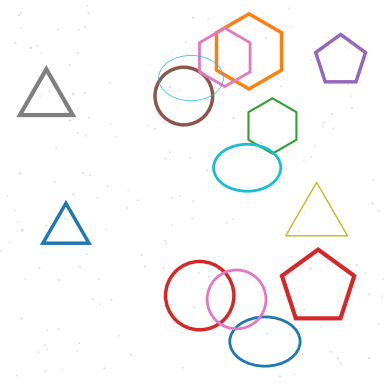[{"shape": "oval", "thickness": 2, "radius": 0.46, "center": [0.688, 0.113]}, {"shape": "triangle", "thickness": 2.5, "radius": 0.35, "center": [0.171, 0.403]}, {"shape": "hexagon", "thickness": 2.5, "radius": 0.49, "center": [0.647, 0.866]}, {"shape": "hexagon", "thickness": 1.5, "radius": 0.36, "center": [0.708, 0.673]}, {"shape": "pentagon", "thickness": 3, "radius": 0.49, "center": [0.826, 0.253]}, {"shape": "circle", "thickness": 2.5, "radius": 0.44, "center": [0.519, 0.232]}, {"shape": "pentagon", "thickness": 2.5, "radius": 0.34, "center": [0.885, 0.843]}, {"shape": "circle", "thickness": 2.5, "radius": 0.37, "center": [0.477, 0.751]}, {"shape": "circle", "thickness": 2, "radius": 0.38, "center": [0.614, 0.222]}, {"shape": "hexagon", "thickness": 2, "radius": 0.38, "center": [0.584, 0.851]}, {"shape": "triangle", "thickness": 3, "radius": 0.4, "center": [0.12, 0.741]}, {"shape": "triangle", "thickness": 1, "radius": 0.46, "center": [0.822, 0.434]}, {"shape": "oval", "thickness": 0.5, "radius": 0.42, "center": [0.496, 0.797]}, {"shape": "oval", "thickness": 2, "radius": 0.44, "center": [0.642, 0.564]}]